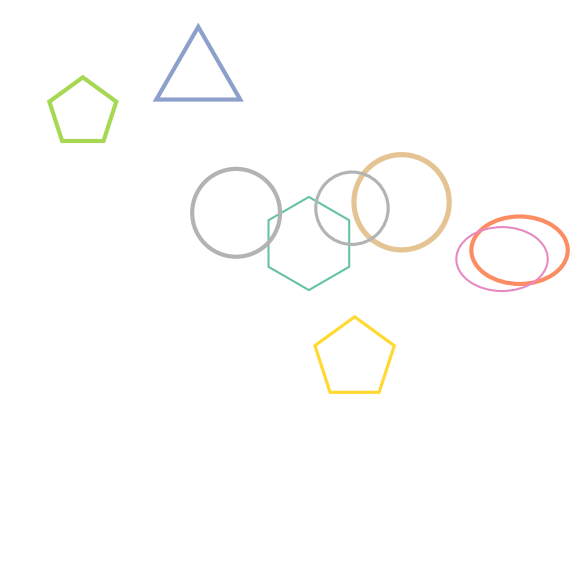[{"shape": "hexagon", "thickness": 1, "radius": 0.4, "center": [0.535, 0.577]}, {"shape": "oval", "thickness": 2, "radius": 0.42, "center": [0.9, 0.566]}, {"shape": "triangle", "thickness": 2, "radius": 0.42, "center": [0.343, 0.869]}, {"shape": "oval", "thickness": 1, "radius": 0.4, "center": [0.869, 0.551]}, {"shape": "pentagon", "thickness": 2, "radius": 0.3, "center": [0.143, 0.804]}, {"shape": "pentagon", "thickness": 1.5, "radius": 0.36, "center": [0.614, 0.378]}, {"shape": "circle", "thickness": 2.5, "radius": 0.41, "center": [0.695, 0.649]}, {"shape": "circle", "thickness": 2, "radius": 0.38, "center": [0.409, 0.631]}, {"shape": "circle", "thickness": 1.5, "radius": 0.31, "center": [0.609, 0.639]}]